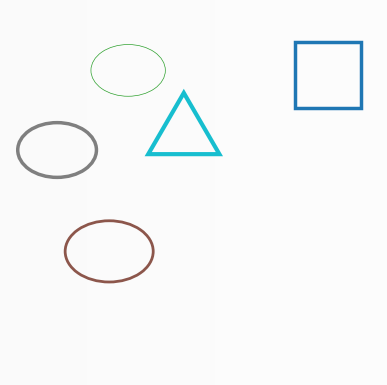[{"shape": "square", "thickness": 2.5, "radius": 0.43, "center": [0.846, 0.806]}, {"shape": "oval", "thickness": 0.5, "radius": 0.48, "center": [0.331, 0.817]}, {"shape": "oval", "thickness": 2, "radius": 0.57, "center": [0.282, 0.347]}, {"shape": "oval", "thickness": 2.5, "radius": 0.51, "center": [0.147, 0.61]}, {"shape": "triangle", "thickness": 3, "radius": 0.53, "center": [0.474, 0.653]}]